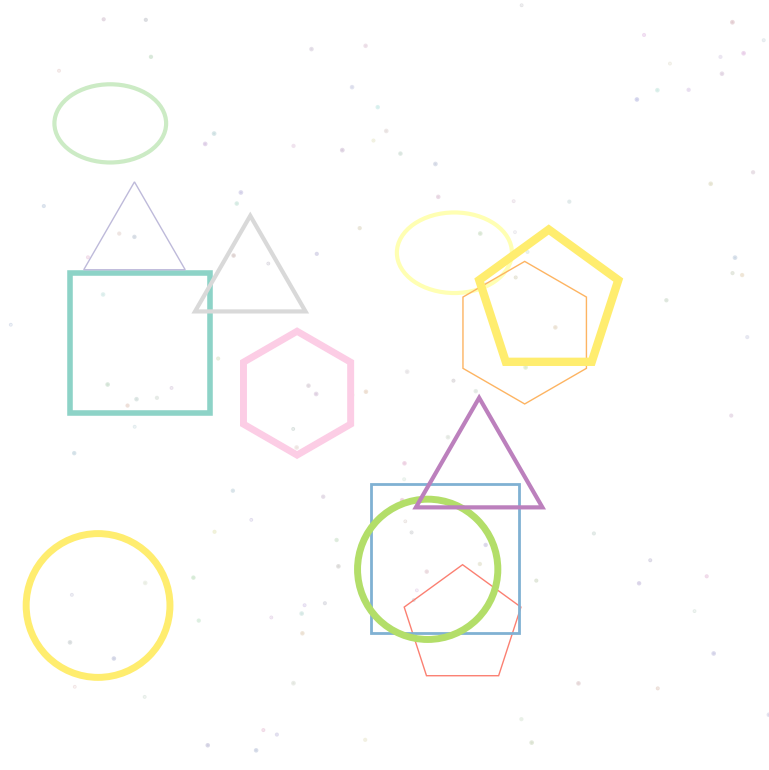[{"shape": "square", "thickness": 2, "radius": 0.45, "center": [0.182, 0.555]}, {"shape": "oval", "thickness": 1.5, "radius": 0.37, "center": [0.59, 0.672]}, {"shape": "triangle", "thickness": 0.5, "radius": 0.38, "center": [0.175, 0.688]}, {"shape": "pentagon", "thickness": 0.5, "radius": 0.4, "center": [0.601, 0.187]}, {"shape": "square", "thickness": 1, "radius": 0.48, "center": [0.578, 0.275]}, {"shape": "hexagon", "thickness": 0.5, "radius": 0.46, "center": [0.681, 0.568]}, {"shape": "circle", "thickness": 2.5, "radius": 0.46, "center": [0.555, 0.261]}, {"shape": "hexagon", "thickness": 2.5, "radius": 0.4, "center": [0.386, 0.489]}, {"shape": "triangle", "thickness": 1.5, "radius": 0.41, "center": [0.325, 0.637]}, {"shape": "triangle", "thickness": 1.5, "radius": 0.47, "center": [0.622, 0.389]}, {"shape": "oval", "thickness": 1.5, "radius": 0.36, "center": [0.143, 0.84]}, {"shape": "pentagon", "thickness": 3, "radius": 0.47, "center": [0.713, 0.607]}, {"shape": "circle", "thickness": 2.5, "radius": 0.47, "center": [0.127, 0.214]}]